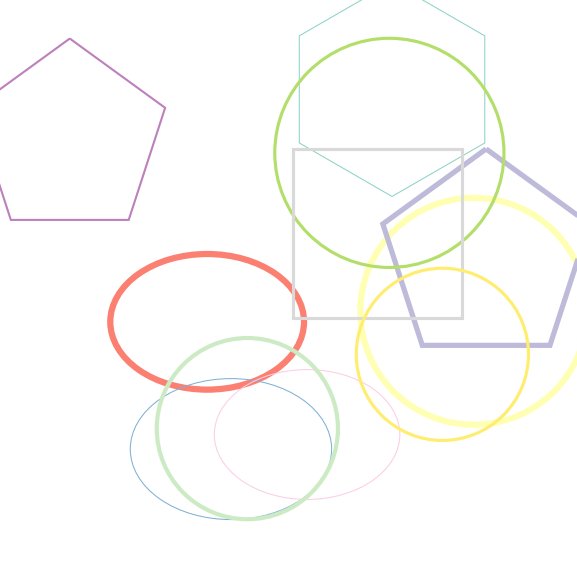[{"shape": "hexagon", "thickness": 0.5, "radius": 0.93, "center": [0.679, 0.844]}, {"shape": "circle", "thickness": 3, "radius": 0.98, "center": [0.82, 0.46]}, {"shape": "pentagon", "thickness": 2.5, "radius": 0.94, "center": [0.842, 0.553]}, {"shape": "oval", "thickness": 3, "radius": 0.84, "center": [0.359, 0.442]}, {"shape": "oval", "thickness": 0.5, "radius": 0.87, "center": [0.4, 0.221]}, {"shape": "circle", "thickness": 1.5, "radius": 0.99, "center": [0.674, 0.734]}, {"shape": "oval", "thickness": 0.5, "radius": 0.8, "center": [0.532, 0.247]}, {"shape": "square", "thickness": 1.5, "radius": 0.73, "center": [0.654, 0.595]}, {"shape": "pentagon", "thickness": 1, "radius": 0.87, "center": [0.121, 0.759]}, {"shape": "circle", "thickness": 2, "radius": 0.78, "center": [0.428, 0.257]}, {"shape": "circle", "thickness": 1.5, "radius": 0.75, "center": [0.766, 0.386]}]